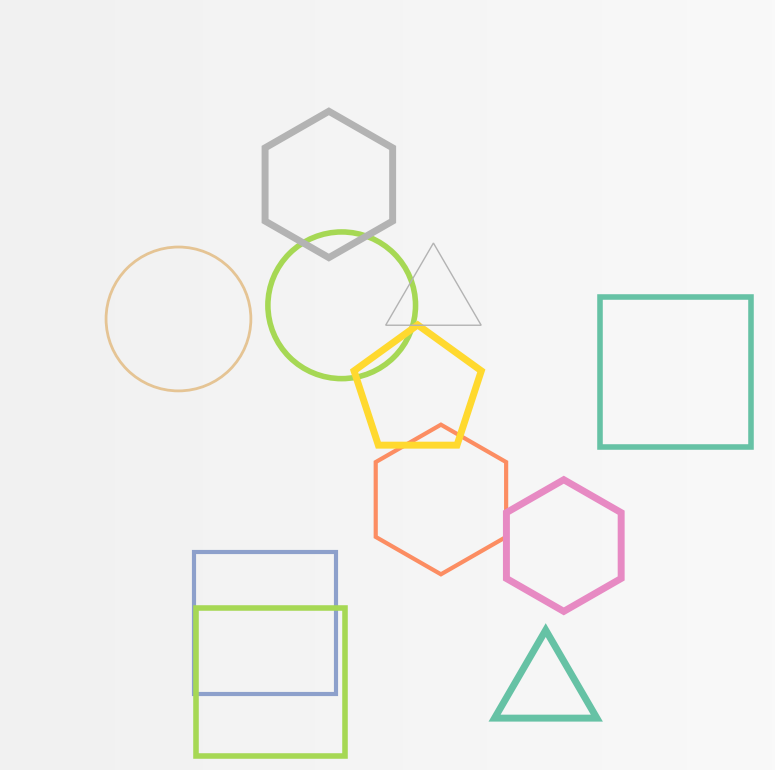[{"shape": "triangle", "thickness": 2.5, "radius": 0.38, "center": [0.704, 0.105]}, {"shape": "square", "thickness": 2, "radius": 0.49, "center": [0.871, 0.517]}, {"shape": "hexagon", "thickness": 1.5, "radius": 0.49, "center": [0.569, 0.351]}, {"shape": "square", "thickness": 1.5, "radius": 0.46, "center": [0.342, 0.191]}, {"shape": "hexagon", "thickness": 2.5, "radius": 0.43, "center": [0.727, 0.291]}, {"shape": "circle", "thickness": 2, "radius": 0.48, "center": [0.441, 0.604]}, {"shape": "square", "thickness": 2, "radius": 0.48, "center": [0.349, 0.114]}, {"shape": "pentagon", "thickness": 2.5, "radius": 0.43, "center": [0.539, 0.492]}, {"shape": "circle", "thickness": 1, "radius": 0.47, "center": [0.23, 0.586]}, {"shape": "hexagon", "thickness": 2.5, "radius": 0.48, "center": [0.424, 0.76]}, {"shape": "triangle", "thickness": 0.5, "radius": 0.36, "center": [0.559, 0.613]}]